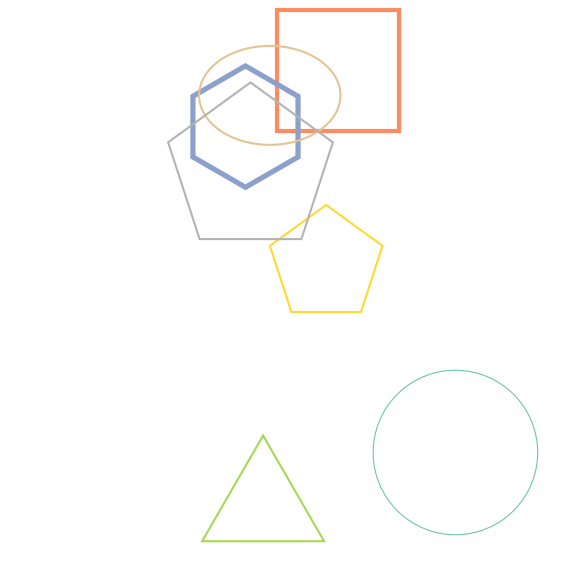[{"shape": "circle", "thickness": 0.5, "radius": 0.71, "center": [0.789, 0.216]}, {"shape": "square", "thickness": 2, "radius": 0.53, "center": [0.585, 0.877]}, {"shape": "hexagon", "thickness": 2.5, "radius": 0.53, "center": [0.425, 0.78]}, {"shape": "triangle", "thickness": 1, "radius": 0.61, "center": [0.456, 0.123]}, {"shape": "pentagon", "thickness": 1, "radius": 0.51, "center": [0.565, 0.542]}, {"shape": "oval", "thickness": 1, "radius": 0.61, "center": [0.467, 0.834]}, {"shape": "pentagon", "thickness": 1, "radius": 0.75, "center": [0.434, 0.706]}]